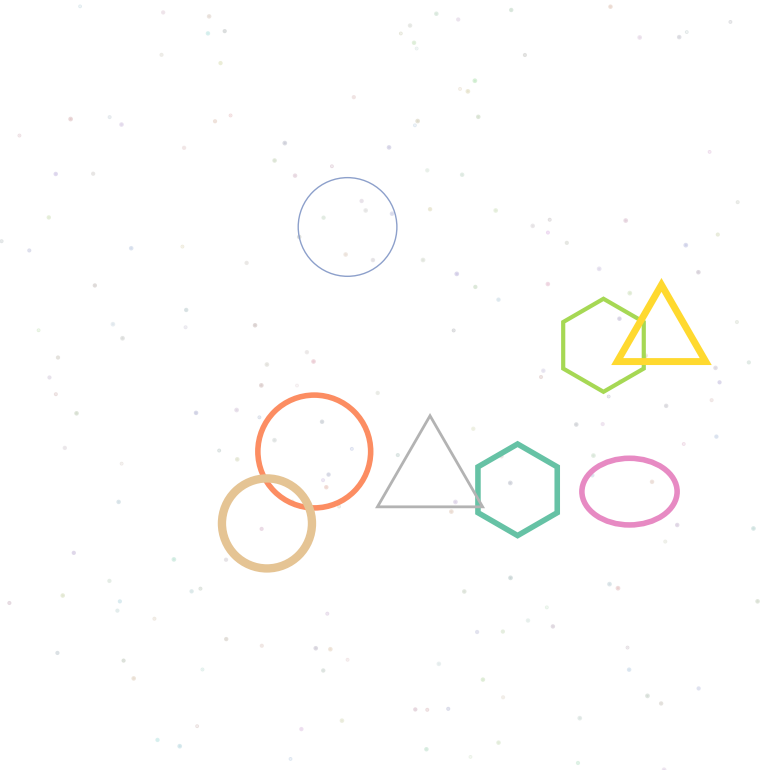[{"shape": "hexagon", "thickness": 2, "radius": 0.3, "center": [0.672, 0.364]}, {"shape": "circle", "thickness": 2, "radius": 0.37, "center": [0.408, 0.414]}, {"shape": "circle", "thickness": 0.5, "radius": 0.32, "center": [0.451, 0.705]}, {"shape": "oval", "thickness": 2, "radius": 0.31, "center": [0.818, 0.362]}, {"shape": "hexagon", "thickness": 1.5, "radius": 0.3, "center": [0.784, 0.552]}, {"shape": "triangle", "thickness": 2.5, "radius": 0.33, "center": [0.859, 0.564]}, {"shape": "circle", "thickness": 3, "radius": 0.29, "center": [0.347, 0.32]}, {"shape": "triangle", "thickness": 1, "radius": 0.39, "center": [0.558, 0.381]}]